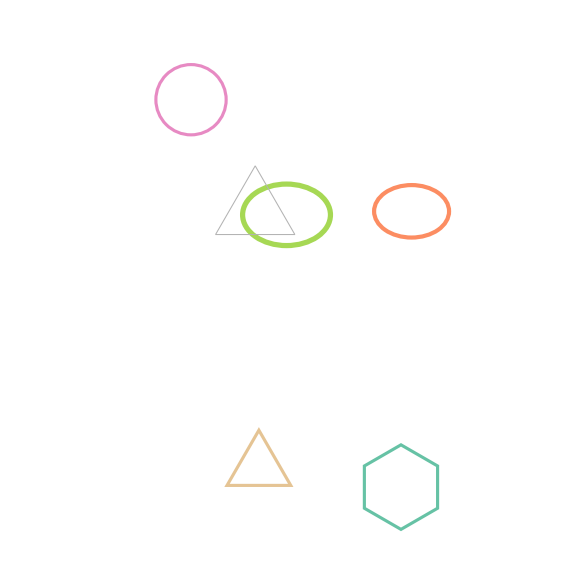[{"shape": "hexagon", "thickness": 1.5, "radius": 0.37, "center": [0.694, 0.156]}, {"shape": "oval", "thickness": 2, "radius": 0.32, "center": [0.713, 0.633]}, {"shape": "circle", "thickness": 1.5, "radius": 0.3, "center": [0.331, 0.826]}, {"shape": "oval", "thickness": 2.5, "radius": 0.38, "center": [0.496, 0.627]}, {"shape": "triangle", "thickness": 1.5, "radius": 0.32, "center": [0.448, 0.19]}, {"shape": "triangle", "thickness": 0.5, "radius": 0.4, "center": [0.442, 0.633]}]